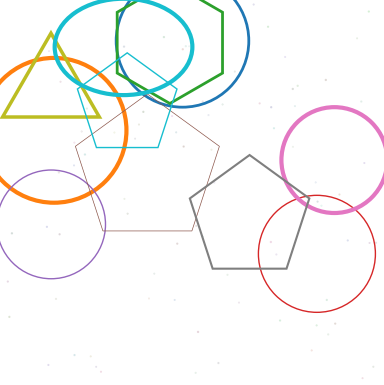[{"shape": "circle", "thickness": 2, "radius": 0.86, "center": [0.474, 0.894]}, {"shape": "circle", "thickness": 3, "radius": 0.94, "center": [0.14, 0.662]}, {"shape": "hexagon", "thickness": 2, "radius": 0.79, "center": [0.441, 0.889]}, {"shape": "circle", "thickness": 1, "radius": 0.76, "center": [0.823, 0.341]}, {"shape": "circle", "thickness": 1, "radius": 0.71, "center": [0.133, 0.417]}, {"shape": "pentagon", "thickness": 0.5, "radius": 0.98, "center": [0.383, 0.559]}, {"shape": "circle", "thickness": 3, "radius": 0.69, "center": [0.868, 0.584]}, {"shape": "pentagon", "thickness": 1.5, "radius": 0.82, "center": [0.648, 0.434]}, {"shape": "triangle", "thickness": 2.5, "radius": 0.73, "center": [0.132, 0.769]}, {"shape": "pentagon", "thickness": 1, "radius": 0.68, "center": [0.33, 0.727]}, {"shape": "oval", "thickness": 3, "radius": 0.89, "center": [0.321, 0.878]}]